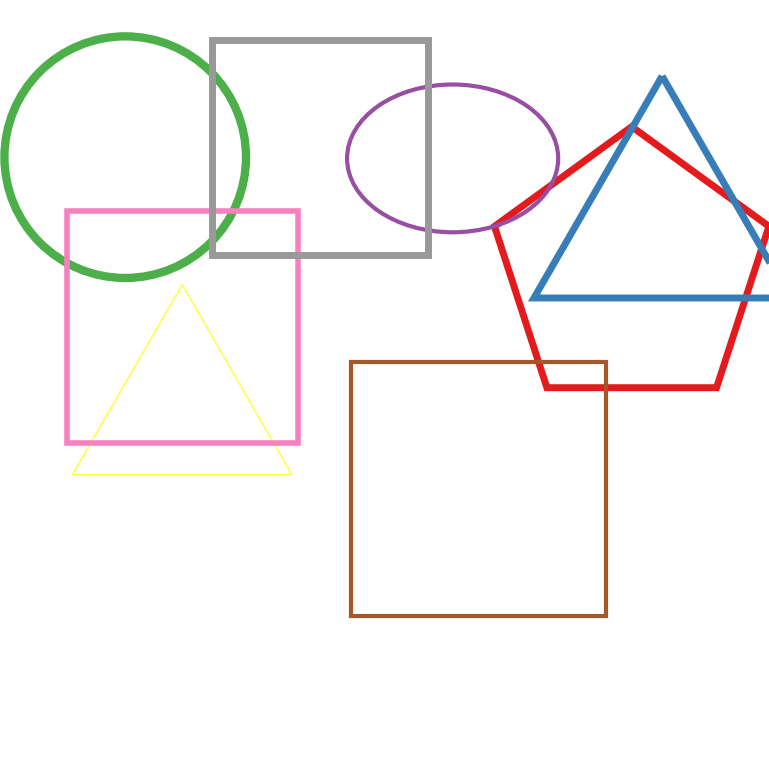[{"shape": "pentagon", "thickness": 2.5, "radius": 0.94, "center": [0.82, 0.648]}, {"shape": "triangle", "thickness": 2.5, "radius": 0.96, "center": [0.86, 0.709]}, {"shape": "circle", "thickness": 3, "radius": 0.78, "center": [0.163, 0.796]}, {"shape": "oval", "thickness": 1.5, "radius": 0.69, "center": [0.588, 0.794]}, {"shape": "triangle", "thickness": 0.5, "radius": 0.82, "center": [0.237, 0.466]}, {"shape": "square", "thickness": 1.5, "radius": 0.83, "center": [0.621, 0.365]}, {"shape": "square", "thickness": 2, "radius": 0.75, "center": [0.237, 0.575]}, {"shape": "square", "thickness": 2.5, "radius": 0.7, "center": [0.416, 0.808]}]